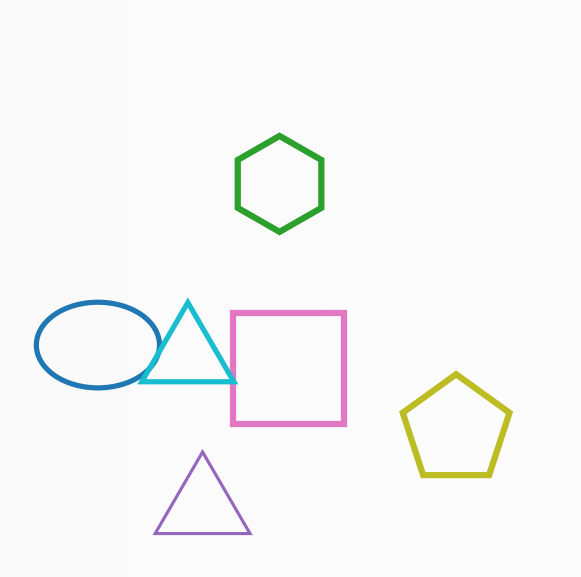[{"shape": "oval", "thickness": 2.5, "radius": 0.53, "center": [0.168, 0.402]}, {"shape": "hexagon", "thickness": 3, "radius": 0.42, "center": [0.481, 0.681]}, {"shape": "triangle", "thickness": 1.5, "radius": 0.47, "center": [0.349, 0.122]}, {"shape": "square", "thickness": 3, "radius": 0.48, "center": [0.497, 0.361]}, {"shape": "pentagon", "thickness": 3, "radius": 0.48, "center": [0.785, 0.255]}, {"shape": "triangle", "thickness": 2.5, "radius": 0.46, "center": [0.323, 0.384]}]